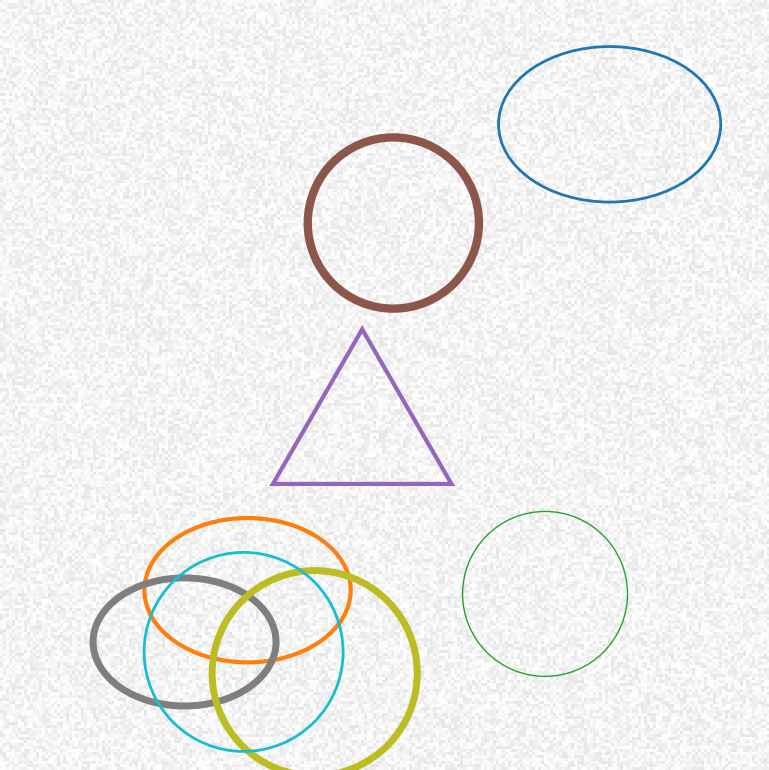[{"shape": "oval", "thickness": 1, "radius": 0.72, "center": [0.792, 0.839]}, {"shape": "oval", "thickness": 1.5, "radius": 0.67, "center": [0.321, 0.233]}, {"shape": "circle", "thickness": 0.5, "radius": 0.54, "center": [0.708, 0.229]}, {"shape": "triangle", "thickness": 1.5, "radius": 0.67, "center": [0.47, 0.438]}, {"shape": "circle", "thickness": 3, "radius": 0.56, "center": [0.511, 0.71]}, {"shape": "oval", "thickness": 2.5, "radius": 0.59, "center": [0.24, 0.166]}, {"shape": "circle", "thickness": 2.5, "radius": 0.67, "center": [0.409, 0.126]}, {"shape": "circle", "thickness": 1, "radius": 0.65, "center": [0.316, 0.153]}]